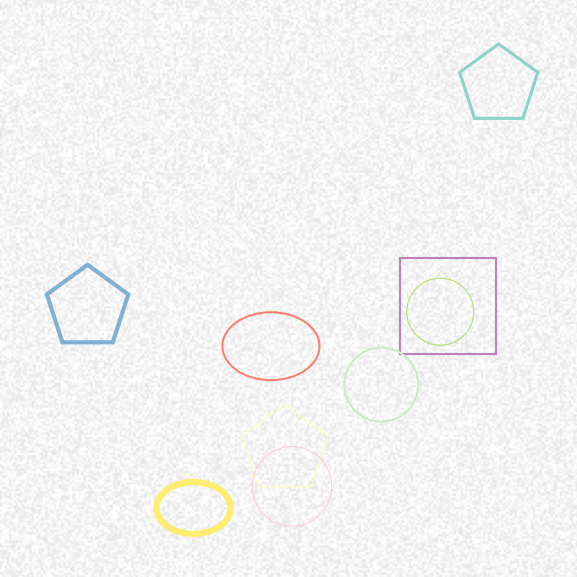[{"shape": "pentagon", "thickness": 1.5, "radius": 0.36, "center": [0.864, 0.852]}, {"shape": "pentagon", "thickness": 0.5, "radius": 0.39, "center": [0.493, 0.22]}, {"shape": "oval", "thickness": 1, "radius": 0.42, "center": [0.469, 0.4]}, {"shape": "pentagon", "thickness": 2, "radius": 0.37, "center": [0.152, 0.466]}, {"shape": "circle", "thickness": 0.5, "radius": 0.29, "center": [0.762, 0.459]}, {"shape": "circle", "thickness": 0.5, "radius": 0.34, "center": [0.506, 0.157]}, {"shape": "square", "thickness": 1, "radius": 0.42, "center": [0.776, 0.469]}, {"shape": "circle", "thickness": 1, "radius": 0.32, "center": [0.66, 0.333]}, {"shape": "oval", "thickness": 3, "radius": 0.32, "center": [0.335, 0.12]}]